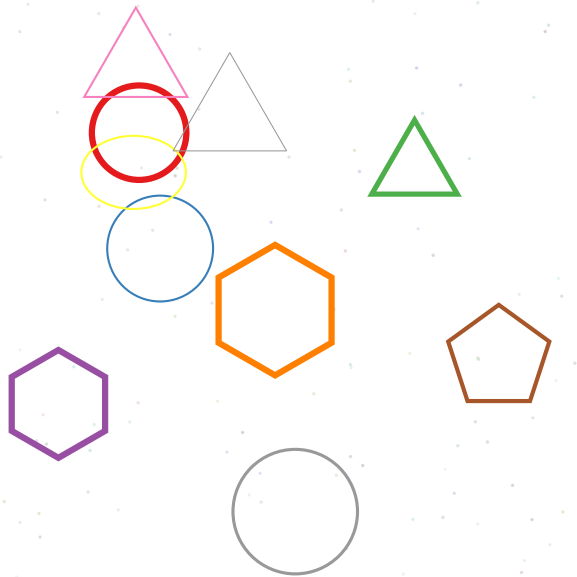[{"shape": "circle", "thickness": 3, "radius": 0.41, "center": [0.241, 0.769]}, {"shape": "circle", "thickness": 1, "radius": 0.46, "center": [0.277, 0.569]}, {"shape": "triangle", "thickness": 2.5, "radius": 0.43, "center": [0.718, 0.706]}, {"shape": "hexagon", "thickness": 3, "radius": 0.47, "center": [0.101, 0.3]}, {"shape": "hexagon", "thickness": 3, "radius": 0.56, "center": [0.476, 0.462]}, {"shape": "oval", "thickness": 1, "radius": 0.45, "center": [0.231, 0.701]}, {"shape": "pentagon", "thickness": 2, "radius": 0.46, "center": [0.864, 0.379]}, {"shape": "triangle", "thickness": 1, "radius": 0.52, "center": [0.235, 0.883]}, {"shape": "triangle", "thickness": 0.5, "radius": 0.57, "center": [0.398, 0.795]}, {"shape": "circle", "thickness": 1.5, "radius": 0.54, "center": [0.511, 0.113]}]